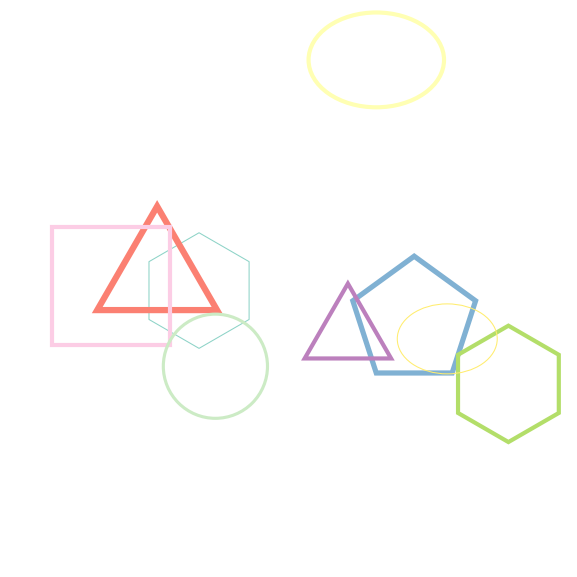[{"shape": "hexagon", "thickness": 0.5, "radius": 0.5, "center": [0.345, 0.496]}, {"shape": "oval", "thickness": 2, "radius": 0.59, "center": [0.652, 0.895]}, {"shape": "triangle", "thickness": 3, "radius": 0.6, "center": [0.272, 0.522]}, {"shape": "pentagon", "thickness": 2.5, "radius": 0.56, "center": [0.717, 0.444]}, {"shape": "hexagon", "thickness": 2, "radius": 0.5, "center": [0.88, 0.334]}, {"shape": "square", "thickness": 2, "radius": 0.51, "center": [0.192, 0.505]}, {"shape": "triangle", "thickness": 2, "radius": 0.43, "center": [0.602, 0.422]}, {"shape": "circle", "thickness": 1.5, "radius": 0.45, "center": [0.373, 0.365]}, {"shape": "oval", "thickness": 0.5, "radius": 0.43, "center": [0.774, 0.412]}]